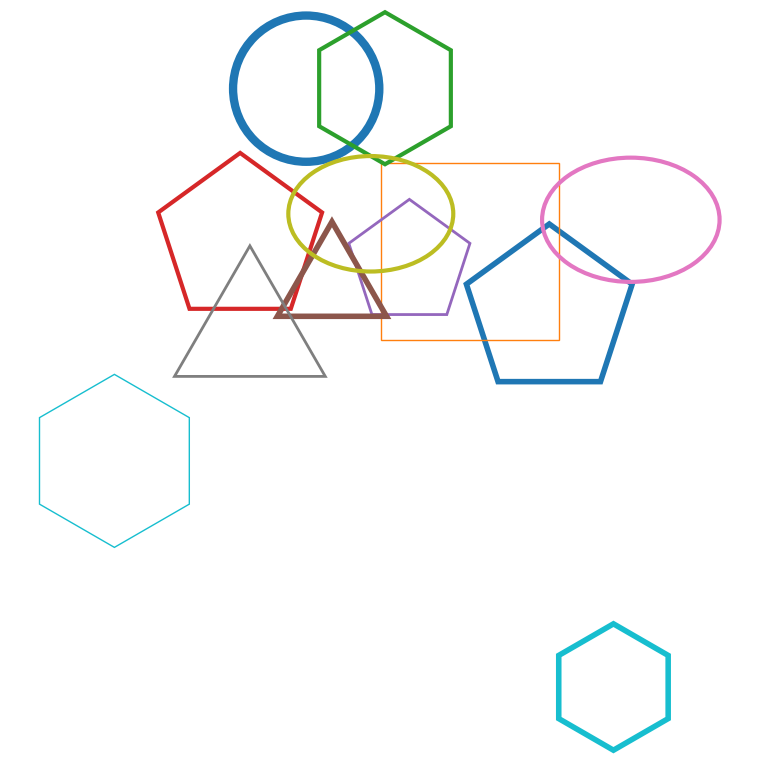[{"shape": "pentagon", "thickness": 2, "radius": 0.57, "center": [0.713, 0.596]}, {"shape": "circle", "thickness": 3, "radius": 0.47, "center": [0.398, 0.885]}, {"shape": "square", "thickness": 0.5, "radius": 0.58, "center": [0.61, 0.673]}, {"shape": "hexagon", "thickness": 1.5, "radius": 0.49, "center": [0.5, 0.885]}, {"shape": "pentagon", "thickness": 1.5, "radius": 0.56, "center": [0.312, 0.689]}, {"shape": "pentagon", "thickness": 1, "radius": 0.41, "center": [0.532, 0.658]}, {"shape": "triangle", "thickness": 2, "radius": 0.41, "center": [0.431, 0.63]}, {"shape": "oval", "thickness": 1.5, "radius": 0.58, "center": [0.819, 0.715]}, {"shape": "triangle", "thickness": 1, "radius": 0.57, "center": [0.325, 0.568]}, {"shape": "oval", "thickness": 1.5, "radius": 0.54, "center": [0.482, 0.722]}, {"shape": "hexagon", "thickness": 2, "radius": 0.41, "center": [0.797, 0.108]}, {"shape": "hexagon", "thickness": 0.5, "radius": 0.56, "center": [0.149, 0.401]}]